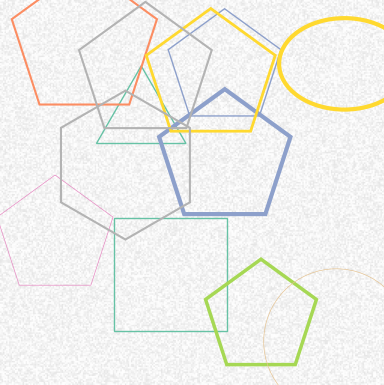[{"shape": "square", "thickness": 1, "radius": 0.73, "center": [0.443, 0.288]}, {"shape": "triangle", "thickness": 1, "radius": 0.67, "center": [0.367, 0.694]}, {"shape": "pentagon", "thickness": 1.5, "radius": 0.99, "center": [0.219, 0.889]}, {"shape": "pentagon", "thickness": 1, "radius": 0.77, "center": [0.583, 0.823]}, {"shape": "pentagon", "thickness": 3, "radius": 0.9, "center": [0.584, 0.589]}, {"shape": "pentagon", "thickness": 0.5, "radius": 0.79, "center": [0.143, 0.387]}, {"shape": "pentagon", "thickness": 2.5, "radius": 0.76, "center": [0.678, 0.175]}, {"shape": "oval", "thickness": 3, "radius": 0.85, "center": [0.895, 0.834]}, {"shape": "pentagon", "thickness": 2, "radius": 0.88, "center": [0.547, 0.802]}, {"shape": "circle", "thickness": 0.5, "radius": 0.94, "center": [0.873, 0.113]}, {"shape": "hexagon", "thickness": 1.5, "radius": 0.97, "center": [0.326, 0.571]}, {"shape": "pentagon", "thickness": 1.5, "radius": 0.91, "center": [0.378, 0.814]}]